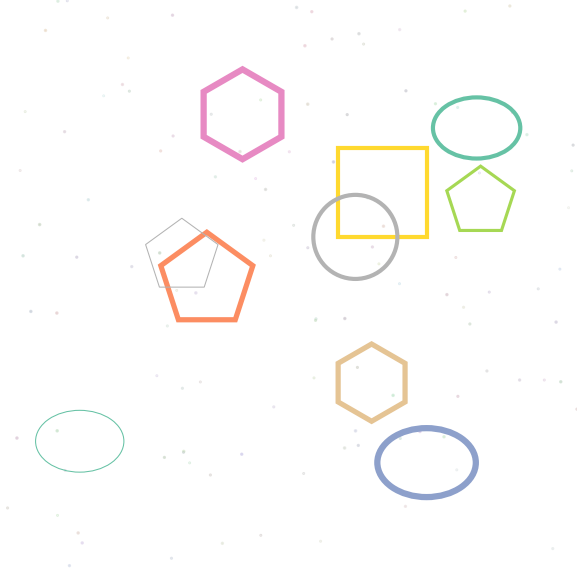[{"shape": "oval", "thickness": 2, "radius": 0.38, "center": [0.825, 0.778]}, {"shape": "oval", "thickness": 0.5, "radius": 0.38, "center": [0.138, 0.235]}, {"shape": "pentagon", "thickness": 2.5, "radius": 0.42, "center": [0.358, 0.513]}, {"shape": "oval", "thickness": 3, "radius": 0.43, "center": [0.739, 0.198]}, {"shape": "hexagon", "thickness": 3, "radius": 0.39, "center": [0.42, 0.801]}, {"shape": "pentagon", "thickness": 1.5, "radius": 0.31, "center": [0.832, 0.65]}, {"shape": "square", "thickness": 2, "radius": 0.39, "center": [0.663, 0.666]}, {"shape": "hexagon", "thickness": 2.5, "radius": 0.33, "center": [0.643, 0.337]}, {"shape": "circle", "thickness": 2, "radius": 0.36, "center": [0.615, 0.589]}, {"shape": "pentagon", "thickness": 0.5, "radius": 0.33, "center": [0.315, 0.555]}]